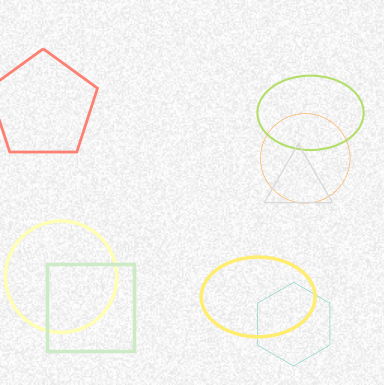[{"shape": "hexagon", "thickness": 0.5, "radius": 0.54, "center": [0.763, 0.158]}, {"shape": "circle", "thickness": 2.5, "radius": 0.72, "center": [0.159, 0.281]}, {"shape": "pentagon", "thickness": 2, "radius": 0.74, "center": [0.112, 0.725]}, {"shape": "circle", "thickness": 0.5, "radius": 0.58, "center": [0.793, 0.589]}, {"shape": "oval", "thickness": 1.5, "radius": 0.69, "center": [0.807, 0.707]}, {"shape": "triangle", "thickness": 1, "radius": 0.51, "center": [0.775, 0.525]}, {"shape": "square", "thickness": 2.5, "radius": 0.57, "center": [0.235, 0.201]}, {"shape": "oval", "thickness": 2.5, "radius": 0.74, "center": [0.671, 0.229]}]